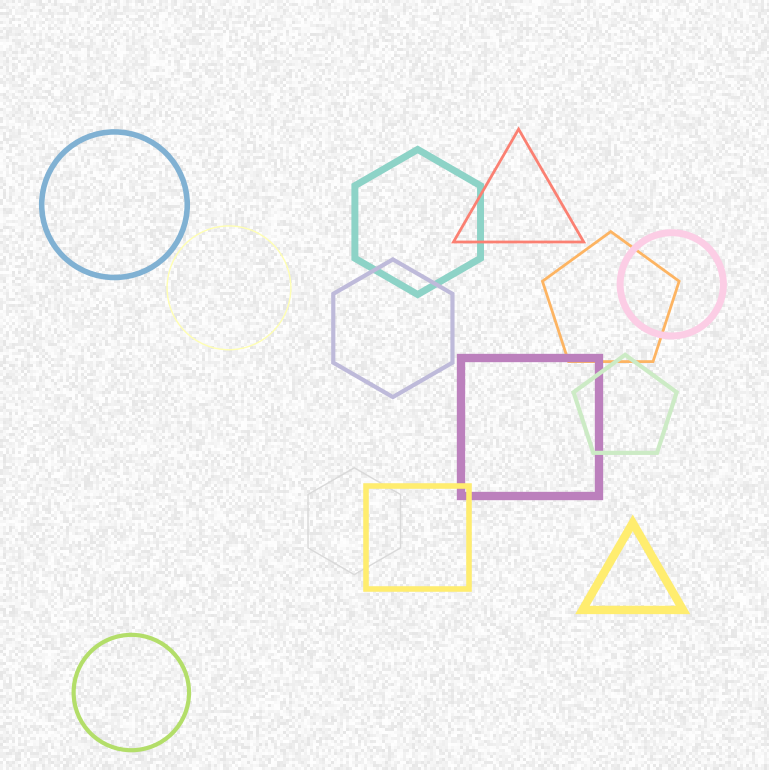[{"shape": "hexagon", "thickness": 2.5, "radius": 0.47, "center": [0.542, 0.712]}, {"shape": "circle", "thickness": 0.5, "radius": 0.4, "center": [0.297, 0.626]}, {"shape": "hexagon", "thickness": 1.5, "radius": 0.45, "center": [0.51, 0.574]}, {"shape": "triangle", "thickness": 1, "radius": 0.49, "center": [0.674, 0.735]}, {"shape": "circle", "thickness": 2, "radius": 0.47, "center": [0.149, 0.734]}, {"shape": "pentagon", "thickness": 1, "radius": 0.47, "center": [0.793, 0.606]}, {"shape": "circle", "thickness": 1.5, "radius": 0.37, "center": [0.171, 0.101]}, {"shape": "circle", "thickness": 2.5, "radius": 0.34, "center": [0.872, 0.631]}, {"shape": "hexagon", "thickness": 0.5, "radius": 0.35, "center": [0.46, 0.323]}, {"shape": "square", "thickness": 3, "radius": 0.45, "center": [0.688, 0.446]}, {"shape": "pentagon", "thickness": 1.5, "radius": 0.35, "center": [0.812, 0.469]}, {"shape": "square", "thickness": 2, "radius": 0.33, "center": [0.542, 0.302]}, {"shape": "triangle", "thickness": 3, "radius": 0.38, "center": [0.822, 0.246]}]